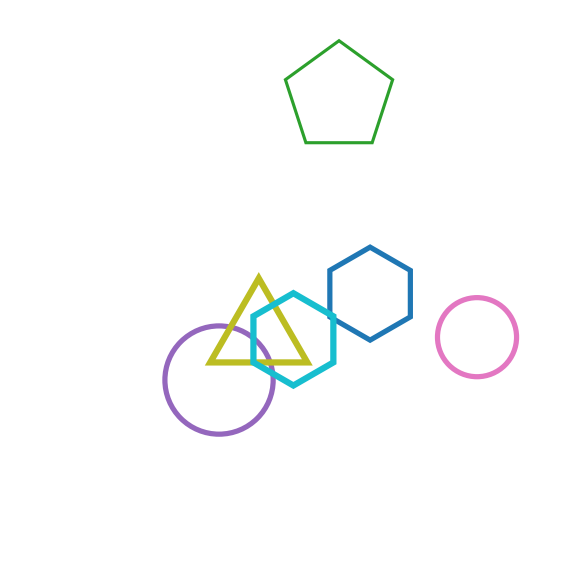[{"shape": "hexagon", "thickness": 2.5, "radius": 0.4, "center": [0.641, 0.491]}, {"shape": "pentagon", "thickness": 1.5, "radius": 0.49, "center": [0.587, 0.831]}, {"shape": "circle", "thickness": 2.5, "radius": 0.47, "center": [0.379, 0.341]}, {"shape": "circle", "thickness": 2.5, "radius": 0.34, "center": [0.826, 0.415]}, {"shape": "triangle", "thickness": 3, "radius": 0.49, "center": [0.448, 0.42]}, {"shape": "hexagon", "thickness": 3, "radius": 0.4, "center": [0.508, 0.411]}]